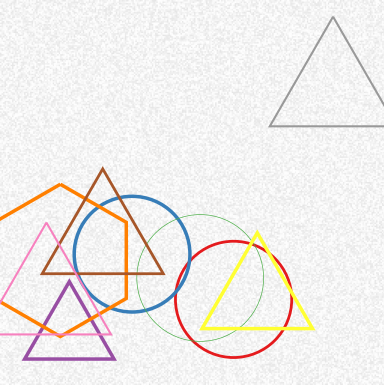[{"shape": "circle", "thickness": 2, "radius": 0.76, "center": [0.607, 0.222]}, {"shape": "circle", "thickness": 2.5, "radius": 0.75, "center": [0.343, 0.34]}, {"shape": "circle", "thickness": 0.5, "radius": 0.82, "center": [0.52, 0.278]}, {"shape": "triangle", "thickness": 2.5, "radius": 0.67, "center": [0.18, 0.134]}, {"shape": "hexagon", "thickness": 2.5, "radius": 0.99, "center": [0.157, 0.324]}, {"shape": "triangle", "thickness": 2.5, "radius": 0.83, "center": [0.668, 0.229]}, {"shape": "triangle", "thickness": 2, "radius": 0.91, "center": [0.267, 0.38]}, {"shape": "triangle", "thickness": 1.5, "radius": 0.97, "center": [0.121, 0.228]}, {"shape": "triangle", "thickness": 1.5, "radius": 0.95, "center": [0.865, 0.767]}]